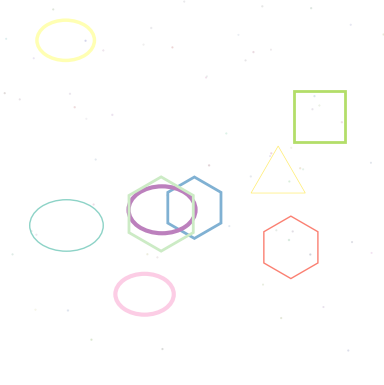[{"shape": "oval", "thickness": 1, "radius": 0.48, "center": [0.173, 0.414]}, {"shape": "oval", "thickness": 2.5, "radius": 0.37, "center": [0.171, 0.895]}, {"shape": "hexagon", "thickness": 1, "radius": 0.41, "center": [0.756, 0.358]}, {"shape": "hexagon", "thickness": 2, "radius": 0.4, "center": [0.505, 0.46]}, {"shape": "square", "thickness": 2, "radius": 0.33, "center": [0.83, 0.698]}, {"shape": "oval", "thickness": 3, "radius": 0.38, "center": [0.376, 0.236]}, {"shape": "oval", "thickness": 3, "radius": 0.44, "center": [0.421, 0.455]}, {"shape": "hexagon", "thickness": 2, "radius": 0.48, "center": [0.419, 0.444]}, {"shape": "triangle", "thickness": 0.5, "radius": 0.41, "center": [0.723, 0.539]}]